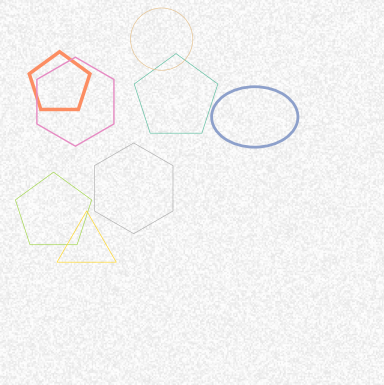[{"shape": "pentagon", "thickness": 0.5, "radius": 0.57, "center": [0.457, 0.746]}, {"shape": "pentagon", "thickness": 2.5, "radius": 0.41, "center": [0.155, 0.783]}, {"shape": "oval", "thickness": 2, "radius": 0.56, "center": [0.662, 0.696]}, {"shape": "hexagon", "thickness": 1, "radius": 0.58, "center": [0.196, 0.736]}, {"shape": "pentagon", "thickness": 0.5, "radius": 0.52, "center": [0.139, 0.449]}, {"shape": "triangle", "thickness": 0.5, "radius": 0.44, "center": [0.225, 0.363]}, {"shape": "circle", "thickness": 0.5, "radius": 0.4, "center": [0.42, 0.898]}, {"shape": "hexagon", "thickness": 0.5, "radius": 0.59, "center": [0.347, 0.511]}]